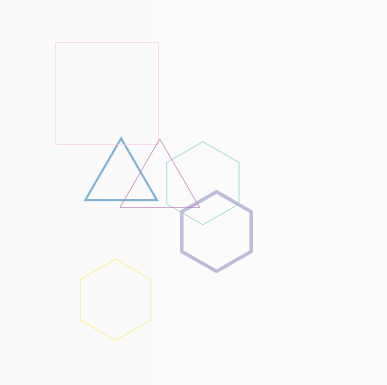[{"shape": "hexagon", "thickness": 0.5, "radius": 0.54, "center": [0.524, 0.524]}, {"shape": "hexagon", "thickness": 2.5, "radius": 0.52, "center": [0.559, 0.398]}, {"shape": "triangle", "thickness": 1.5, "radius": 0.53, "center": [0.312, 0.534]}, {"shape": "square", "thickness": 0.5, "radius": 0.66, "center": [0.275, 0.759]}, {"shape": "triangle", "thickness": 0.5, "radius": 0.59, "center": [0.412, 0.52]}, {"shape": "hexagon", "thickness": 0.5, "radius": 0.53, "center": [0.298, 0.221]}]